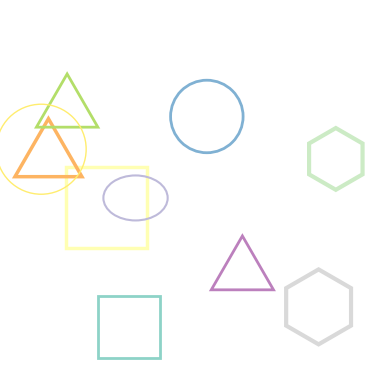[{"shape": "square", "thickness": 2, "radius": 0.4, "center": [0.335, 0.15]}, {"shape": "square", "thickness": 2.5, "radius": 0.53, "center": [0.277, 0.462]}, {"shape": "oval", "thickness": 1.5, "radius": 0.42, "center": [0.352, 0.486]}, {"shape": "circle", "thickness": 2, "radius": 0.47, "center": [0.537, 0.697]}, {"shape": "triangle", "thickness": 2.5, "radius": 0.5, "center": [0.126, 0.591]}, {"shape": "triangle", "thickness": 2, "radius": 0.46, "center": [0.174, 0.716]}, {"shape": "hexagon", "thickness": 3, "radius": 0.49, "center": [0.828, 0.203]}, {"shape": "triangle", "thickness": 2, "radius": 0.47, "center": [0.63, 0.294]}, {"shape": "hexagon", "thickness": 3, "radius": 0.4, "center": [0.872, 0.587]}, {"shape": "circle", "thickness": 1, "radius": 0.58, "center": [0.107, 0.612]}]